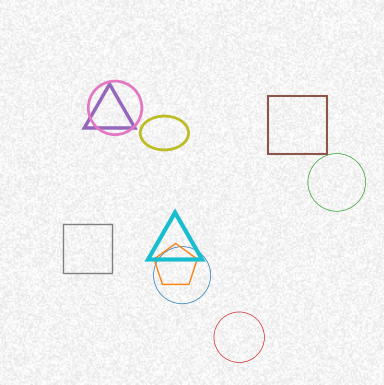[{"shape": "circle", "thickness": 0.5, "radius": 0.37, "center": [0.473, 0.285]}, {"shape": "pentagon", "thickness": 1, "radius": 0.29, "center": [0.456, 0.309]}, {"shape": "circle", "thickness": 0.5, "radius": 0.37, "center": [0.875, 0.526]}, {"shape": "circle", "thickness": 0.5, "radius": 0.33, "center": [0.621, 0.124]}, {"shape": "triangle", "thickness": 2.5, "radius": 0.38, "center": [0.285, 0.706]}, {"shape": "square", "thickness": 1.5, "radius": 0.38, "center": [0.773, 0.676]}, {"shape": "circle", "thickness": 2, "radius": 0.35, "center": [0.299, 0.72]}, {"shape": "square", "thickness": 1, "radius": 0.32, "center": [0.227, 0.354]}, {"shape": "oval", "thickness": 2, "radius": 0.31, "center": [0.427, 0.655]}, {"shape": "triangle", "thickness": 3, "radius": 0.41, "center": [0.455, 0.367]}]